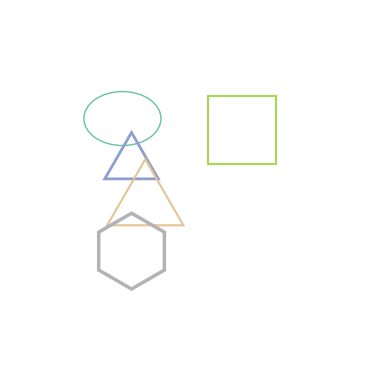[{"shape": "oval", "thickness": 1, "radius": 0.5, "center": [0.318, 0.692]}, {"shape": "triangle", "thickness": 2, "radius": 0.4, "center": [0.342, 0.576]}, {"shape": "square", "thickness": 1.5, "radius": 0.44, "center": [0.628, 0.663]}, {"shape": "triangle", "thickness": 1.5, "radius": 0.57, "center": [0.377, 0.472]}, {"shape": "hexagon", "thickness": 2.5, "radius": 0.49, "center": [0.342, 0.348]}]